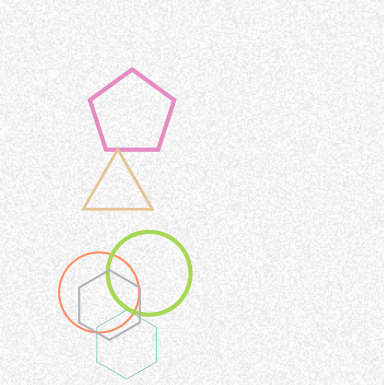[{"shape": "hexagon", "thickness": 0.5, "radius": 0.45, "center": [0.329, 0.105]}, {"shape": "circle", "thickness": 1.5, "radius": 0.52, "center": [0.258, 0.24]}, {"shape": "pentagon", "thickness": 3, "radius": 0.58, "center": [0.343, 0.704]}, {"shape": "circle", "thickness": 3, "radius": 0.54, "center": [0.387, 0.29]}, {"shape": "triangle", "thickness": 2, "radius": 0.52, "center": [0.306, 0.508]}, {"shape": "hexagon", "thickness": 1.5, "radius": 0.45, "center": [0.284, 0.208]}]